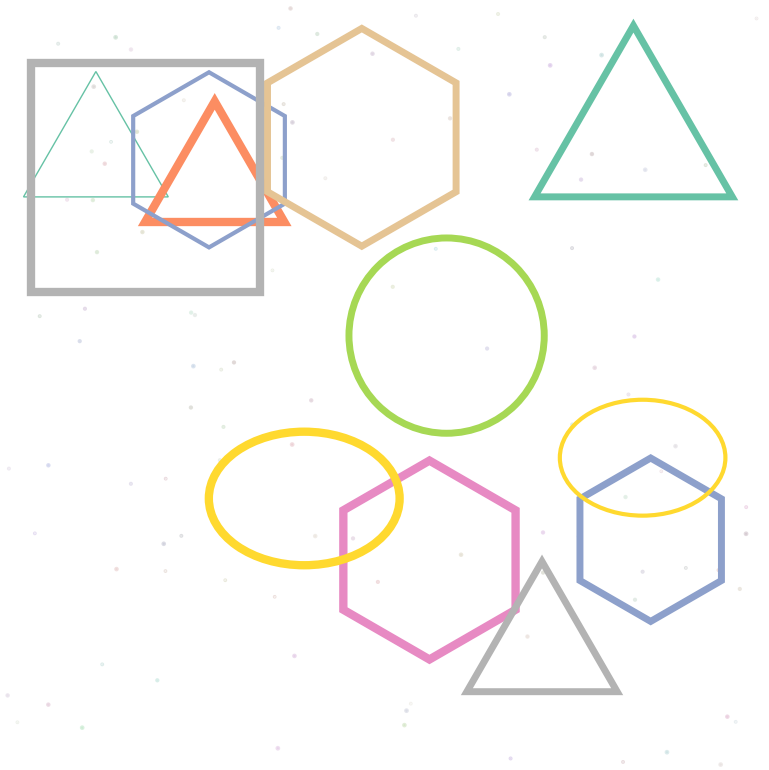[{"shape": "triangle", "thickness": 2.5, "radius": 0.74, "center": [0.823, 0.818]}, {"shape": "triangle", "thickness": 0.5, "radius": 0.54, "center": [0.125, 0.799]}, {"shape": "triangle", "thickness": 3, "radius": 0.52, "center": [0.279, 0.764]}, {"shape": "hexagon", "thickness": 2.5, "radius": 0.53, "center": [0.845, 0.299]}, {"shape": "hexagon", "thickness": 1.5, "radius": 0.57, "center": [0.271, 0.792]}, {"shape": "hexagon", "thickness": 3, "radius": 0.65, "center": [0.558, 0.273]}, {"shape": "circle", "thickness": 2.5, "radius": 0.63, "center": [0.58, 0.564]}, {"shape": "oval", "thickness": 3, "radius": 0.62, "center": [0.395, 0.353]}, {"shape": "oval", "thickness": 1.5, "radius": 0.54, "center": [0.835, 0.406]}, {"shape": "hexagon", "thickness": 2.5, "radius": 0.71, "center": [0.47, 0.822]}, {"shape": "triangle", "thickness": 2.5, "radius": 0.56, "center": [0.704, 0.158]}, {"shape": "square", "thickness": 3, "radius": 0.74, "center": [0.189, 0.769]}]